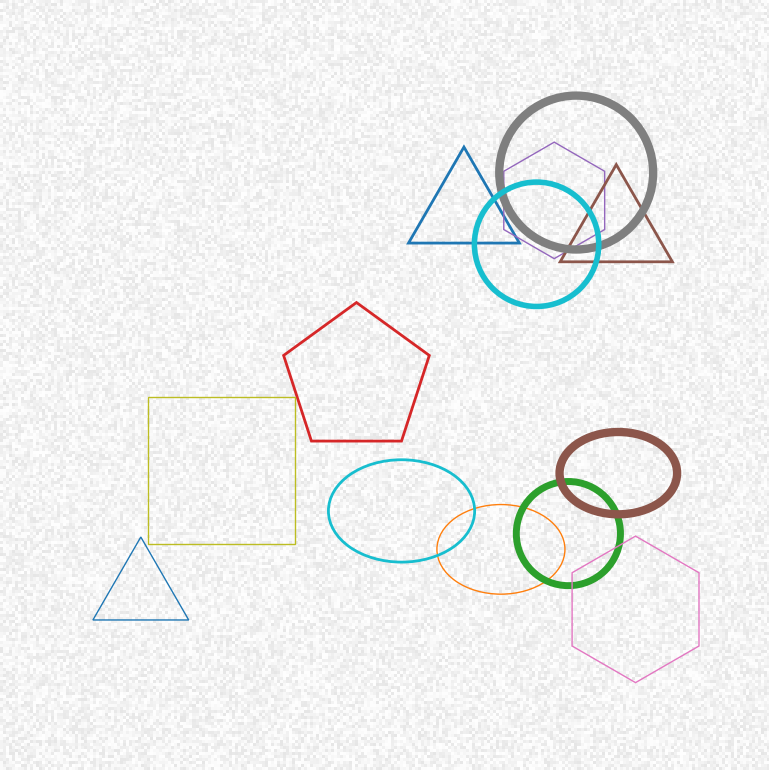[{"shape": "triangle", "thickness": 0.5, "radius": 0.36, "center": [0.183, 0.231]}, {"shape": "triangle", "thickness": 1, "radius": 0.42, "center": [0.603, 0.726]}, {"shape": "oval", "thickness": 0.5, "radius": 0.42, "center": [0.651, 0.287]}, {"shape": "circle", "thickness": 2.5, "radius": 0.34, "center": [0.738, 0.307]}, {"shape": "pentagon", "thickness": 1, "radius": 0.5, "center": [0.463, 0.508]}, {"shape": "hexagon", "thickness": 0.5, "radius": 0.38, "center": [0.72, 0.74]}, {"shape": "oval", "thickness": 3, "radius": 0.38, "center": [0.803, 0.386]}, {"shape": "triangle", "thickness": 1, "radius": 0.42, "center": [0.8, 0.702]}, {"shape": "hexagon", "thickness": 0.5, "radius": 0.48, "center": [0.825, 0.209]}, {"shape": "circle", "thickness": 3, "radius": 0.5, "center": [0.748, 0.776]}, {"shape": "square", "thickness": 0.5, "radius": 0.48, "center": [0.287, 0.389]}, {"shape": "oval", "thickness": 1, "radius": 0.47, "center": [0.521, 0.336]}, {"shape": "circle", "thickness": 2, "radius": 0.4, "center": [0.697, 0.683]}]